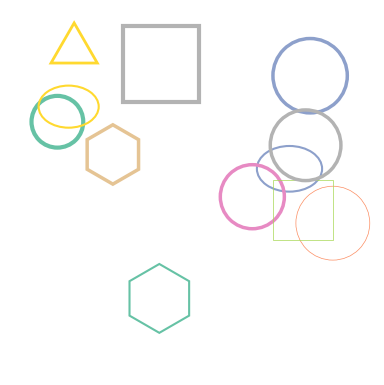[{"shape": "circle", "thickness": 3, "radius": 0.34, "center": [0.149, 0.684]}, {"shape": "hexagon", "thickness": 1.5, "radius": 0.45, "center": [0.414, 0.225]}, {"shape": "circle", "thickness": 0.5, "radius": 0.48, "center": [0.865, 0.42]}, {"shape": "circle", "thickness": 2.5, "radius": 0.48, "center": [0.806, 0.803]}, {"shape": "oval", "thickness": 1.5, "radius": 0.42, "center": [0.752, 0.562]}, {"shape": "circle", "thickness": 2.5, "radius": 0.42, "center": [0.655, 0.489]}, {"shape": "square", "thickness": 0.5, "radius": 0.39, "center": [0.787, 0.454]}, {"shape": "triangle", "thickness": 2, "radius": 0.35, "center": [0.193, 0.871]}, {"shape": "oval", "thickness": 1.5, "radius": 0.39, "center": [0.178, 0.723]}, {"shape": "hexagon", "thickness": 2.5, "radius": 0.39, "center": [0.293, 0.599]}, {"shape": "circle", "thickness": 2.5, "radius": 0.46, "center": [0.794, 0.623]}, {"shape": "square", "thickness": 3, "radius": 0.49, "center": [0.418, 0.835]}]